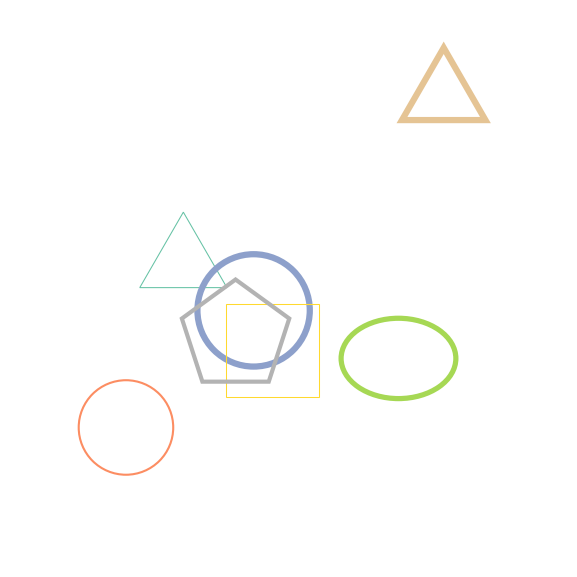[{"shape": "triangle", "thickness": 0.5, "radius": 0.44, "center": [0.317, 0.545]}, {"shape": "circle", "thickness": 1, "radius": 0.41, "center": [0.218, 0.259]}, {"shape": "circle", "thickness": 3, "radius": 0.49, "center": [0.439, 0.462]}, {"shape": "oval", "thickness": 2.5, "radius": 0.5, "center": [0.69, 0.378]}, {"shape": "square", "thickness": 0.5, "radius": 0.4, "center": [0.472, 0.392]}, {"shape": "triangle", "thickness": 3, "radius": 0.42, "center": [0.768, 0.833]}, {"shape": "pentagon", "thickness": 2, "radius": 0.49, "center": [0.408, 0.417]}]